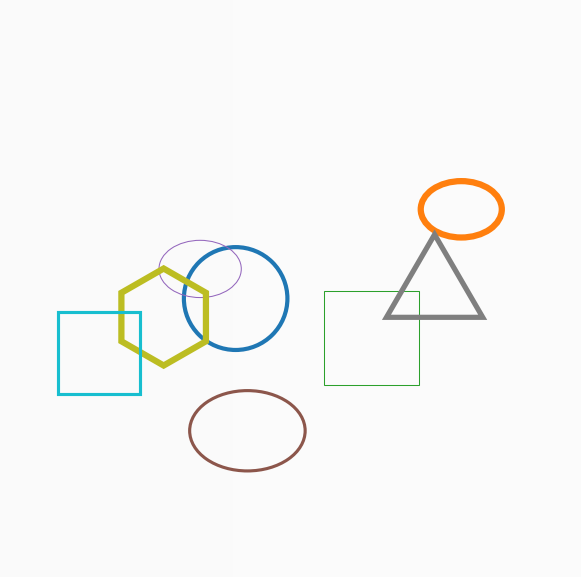[{"shape": "circle", "thickness": 2, "radius": 0.45, "center": [0.405, 0.482]}, {"shape": "oval", "thickness": 3, "radius": 0.35, "center": [0.794, 0.637]}, {"shape": "square", "thickness": 0.5, "radius": 0.41, "center": [0.639, 0.413]}, {"shape": "oval", "thickness": 0.5, "radius": 0.35, "center": [0.344, 0.533]}, {"shape": "oval", "thickness": 1.5, "radius": 0.5, "center": [0.426, 0.253]}, {"shape": "triangle", "thickness": 2.5, "radius": 0.48, "center": [0.748, 0.497]}, {"shape": "hexagon", "thickness": 3, "radius": 0.42, "center": [0.282, 0.45]}, {"shape": "square", "thickness": 1.5, "radius": 0.35, "center": [0.17, 0.388]}]